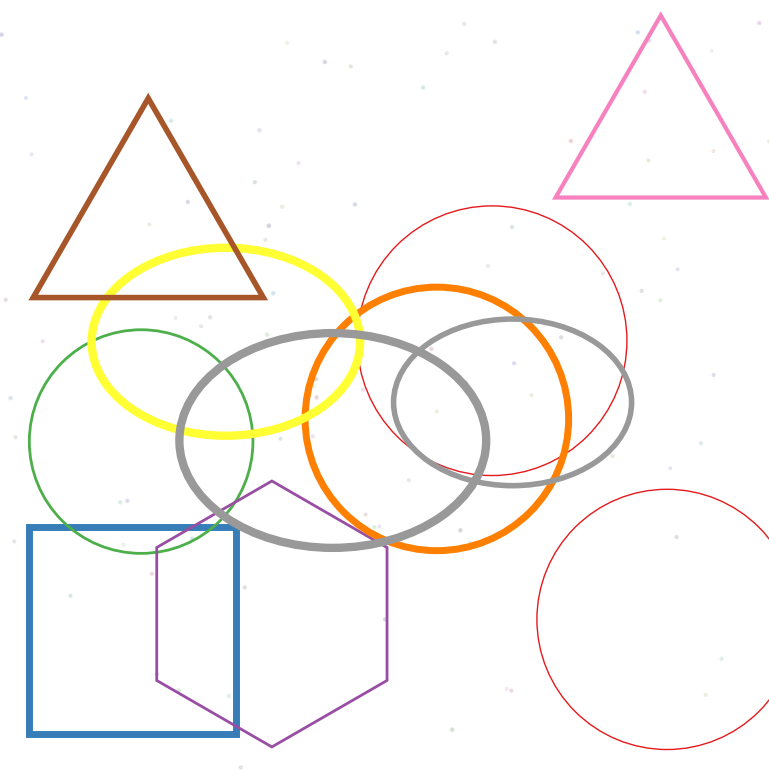[{"shape": "circle", "thickness": 0.5, "radius": 0.84, "center": [0.866, 0.196]}, {"shape": "circle", "thickness": 0.5, "radius": 0.88, "center": [0.639, 0.558]}, {"shape": "square", "thickness": 2.5, "radius": 0.67, "center": [0.172, 0.181]}, {"shape": "circle", "thickness": 1, "radius": 0.73, "center": [0.183, 0.427]}, {"shape": "hexagon", "thickness": 1, "radius": 0.86, "center": [0.353, 0.203]}, {"shape": "circle", "thickness": 2.5, "radius": 0.86, "center": [0.567, 0.456]}, {"shape": "oval", "thickness": 3, "radius": 0.87, "center": [0.293, 0.556]}, {"shape": "triangle", "thickness": 2, "radius": 0.86, "center": [0.193, 0.7]}, {"shape": "triangle", "thickness": 1.5, "radius": 0.79, "center": [0.858, 0.822]}, {"shape": "oval", "thickness": 3, "radius": 1.0, "center": [0.432, 0.428]}, {"shape": "oval", "thickness": 2, "radius": 0.77, "center": [0.666, 0.477]}]